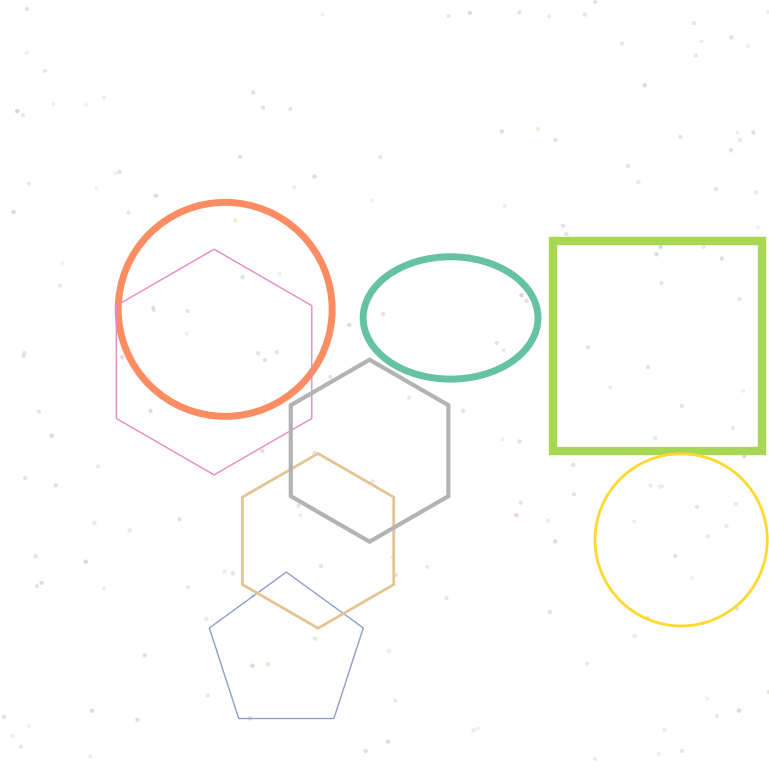[{"shape": "oval", "thickness": 2.5, "radius": 0.57, "center": [0.585, 0.587]}, {"shape": "circle", "thickness": 2.5, "radius": 0.69, "center": [0.292, 0.598]}, {"shape": "pentagon", "thickness": 0.5, "radius": 0.53, "center": [0.372, 0.152]}, {"shape": "hexagon", "thickness": 0.5, "radius": 0.73, "center": [0.278, 0.53]}, {"shape": "square", "thickness": 3, "radius": 0.68, "center": [0.854, 0.55]}, {"shape": "circle", "thickness": 1, "radius": 0.56, "center": [0.885, 0.299]}, {"shape": "hexagon", "thickness": 1, "radius": 0.57, "center": [0.413, 0.298]}, {"shape": "hexagon", "thickness": 1.5, "radius": 0.59, "center": [0.48, 0.415]}]